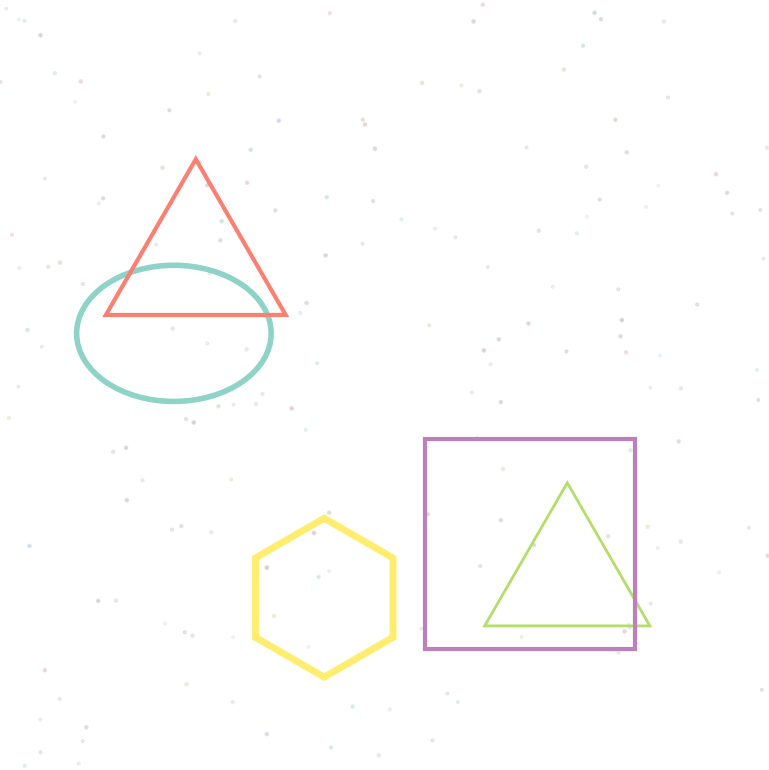[{"shape": "oval", "thickness": 2, "radius": 0.63, "center": [0.226, 0.567]}, {"shape": "triangle", "thickness": 1.5, "radius": 0.67, "center": [0.254, 0.658]}, {"shape": "triangle", "thickness": 1, "radius": 0.62, "center": [0.737, 0.249]}, {"shape": "square", "thickness": 1.5, "radius": 0.68, "center": [0.688, 0.294]}, {"shape": "hexagon", "thickness": 2.5, "radius": 0.52, "center": [0.421, 0.224]}]